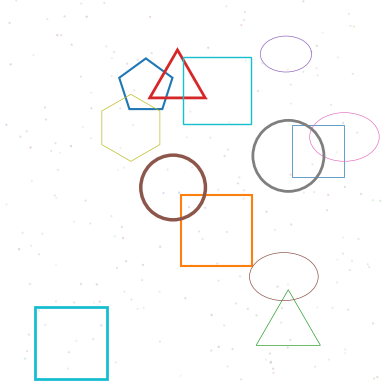[{"shape": "pentagon", "thickness": 1.5, "radius": 0.36, "center": [0.379, 0.775]}, {"shape": "square", "thickness": 0.5, "radius": 0.34, "center": [0.826, 0.608]}, {"shape": "square", "thickness": 1.5, "radius": 0.46, "center": [0.561, 0.402]}, {"shape": "triangle", "thickness": 0.5, "radius": 0.48, "center": [0.749, 0.151]}, {"shape": "triangle", "thickness": 2, "radius": 0.42, "center": [0.461, 0.787]}, {"shape": "oval", "thickness": 0.5, "radius": 0.33, "center": [0.743, 0.86]}, {"shape": "circle", "thickness": 2.5, "radius": 0.42, "center": [0.45, 0.513]}, {"shape": "oval", "thickness": 0.5, "radius": 0.45, "center": [0.737, 0.282]}, {"shape": "oval", "thickness": 0.5, "radius": 0.45, "center": [0.895, 0.644]}, {"shape": "circle", "thickness": 2, "radius": 0.46, "center": [0.749, 0.595]}, {"shape": "hexagon", "thickness": 0.5, "radius": 0.44, "center": [0.34, 0.668]}, {"shape": "square", "thickness": 1, "radius": 0.44, "center": [0.564, 0.765]}, {"shape": "square", "thickness": 2, "radius": 0.47, "center": [0.185, 0.109]}]